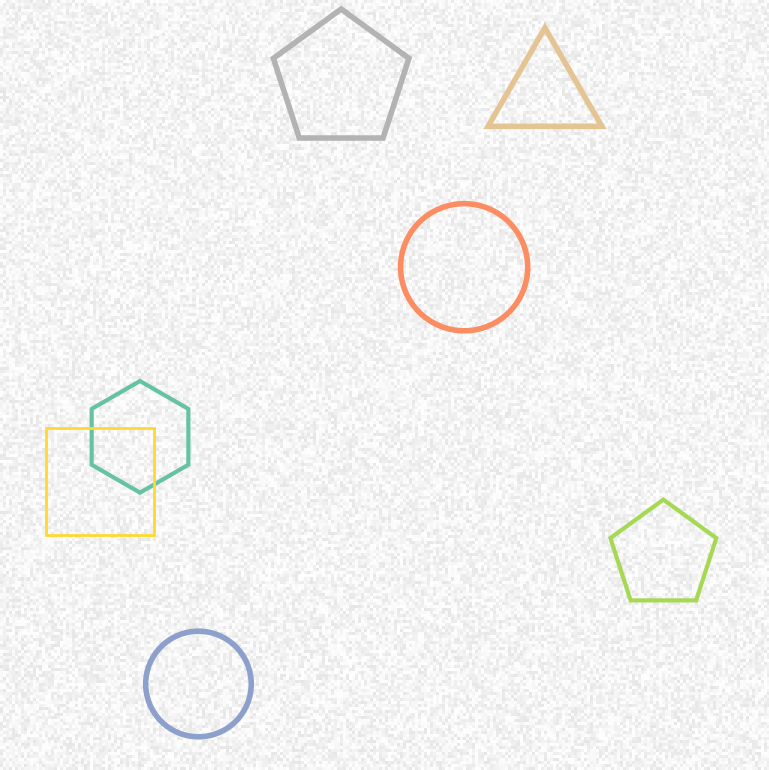[{"shape": "hexagon", "thickness": 1.5, "radius": 0.36, "center": [0.182, 0.433]}, {"shape": "circle", "thickness": 2, "radius": 0.41, "center": [0.603, 0.653]}, {"shape": "circle", "thickness": 2, "radius": 0.34, "center": [0.258, 0.112]}, {"shape": "pentagon", "thickness": 1.5, "radius": 0.36, "center": [0.862, 0.279]}, {"shape": "square", "thickness": 1, "radius": 0.35, "center": [0.13, 0.375]}, {"shape": "triangle", "thickness": 2, "radius": 0.43, "center": [0.708, 0.879]}, {"shape": "pentagon", "thickness": 2, "radius": 0.46, "center": [0.443, 0.896]}]